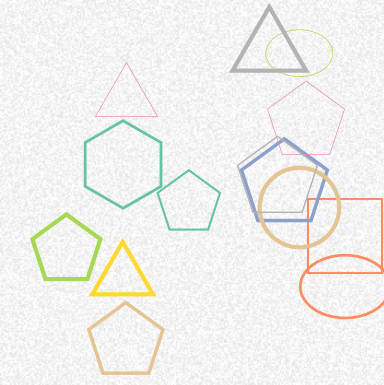[{"shape": "pentagon", "thickness": 1.5, "radius": 0.43, "center": [0.49, 0.473]}, {"shape": "hexagon", "thickness": 2, "radius": 0.57, "center": [0.32, 0.573]}, {"shape": "square", "thickness": 1.5, "radius": 0.48, "center": [0.897, 0.388]}, {"shape": "oval", "thickness": 2, "radius": 0.58, "center": [0.896, 0.256]}, {"shape": "pentagon", "thickness": 2.5, "radius": 0.59, "center": [0.739, 0.522]}, {"shape": "pentagon", "thickness": 0.5, "radius": 0.53, "center": [0.795, 0.684]}, {"shape": "triangle", "thickness": 0.5, "radius": 0.47, "center": [0.329, 0.744]}, {"shape": "pentagon", "thickness": 3, "radius": 0.46, "center": [0.173, 0.35]}, {"shape": "oval", "thickness": 0.5, "radius": 0.44, "center": [0.777, 0.862]}, {"shape": "triangle", "thickness": 3, "radius": 0.45, "center": [0.319, 0.281]}, {"shape": "circle", "thickness": 3, "radius": 0.52, "center": [0.778, 0.461]}, {"shape": "pentagon", "thickness": 2.5, "radius": 0.51, "center": [0.327, 0.113]}, {"shape": "triangle", "thickness": 3, "radius": 0.55, "center": [0.7, 0.872]}, {"shape": "pentagon", "thickness": 1, "radius": 0.54, "center": [0.721, 0.537]}]